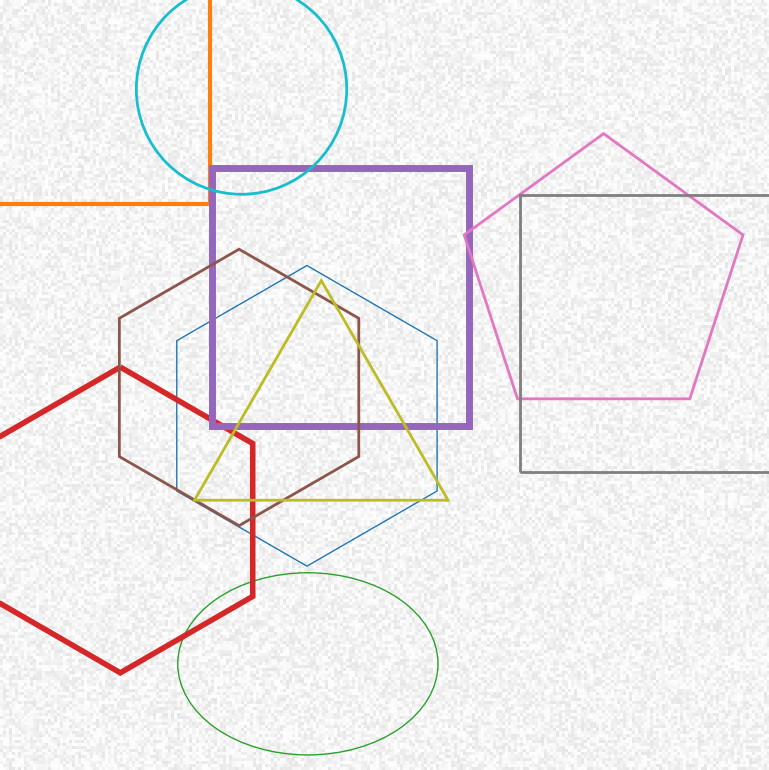[{"shape": "hexagon", "thickness": 0.5, "radius": 0.98, "center": [0.399, 0.46]}, {"shape": "square", "thickness": 1.5, "radius": 0.71, "center": [0.13, 0.877]}, {"shape": "oval", "thickness": 0.5, "radius": 0.84, "center": [0.4, 0.138]}, {"shape": "hexagon", "thickness": 2, "radius": 0.99, "center": [0.156, 0.325]}, {"shape": "square", "thickness": 2.5, "radius": 0.84, "center": [0.442, 0.614]}, {"shape": "hexagon", "thickness": 1, "radius": 0.9, "center": [0.31, 0.497]}, {"shape": "pentagon", "thickness": 1, "radius": 0.95, "center": [0.784, 0.636]}, {"shape": "square", "thickness": 1, "radius": 0.9, "center": [0.855, 0.567]}, {"shape": "triangle", "thickness": 1, "radius": 0.95, "center": [0.417, 0.445]}, {"shape": "circle", "thickness": 1, "radius": 0.68, "center": [0.314, 0.884]}]